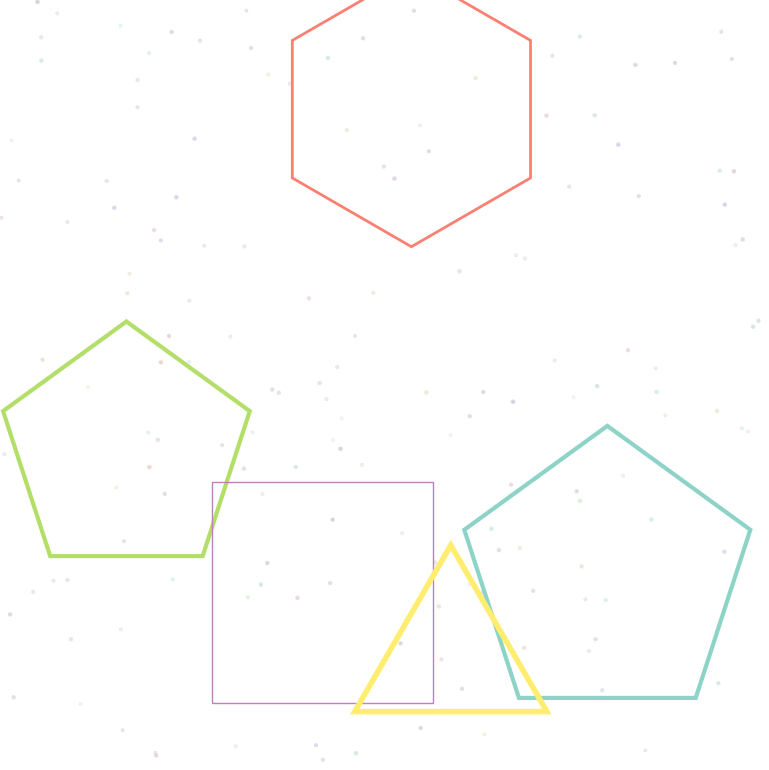[{"shape": "pentagon", "thickness": 1.5, "radius": 0.98, "center": [0.789, 0.252]}, {"shape": "hexagon", "thickness": 1, "radius": 0.89, "center": [0.534, 0.858]}, {"shape": "pentagon", "thickness": 1.5, "radius": 0.84, "center": [0.164, 0.414]}, {"shape": "square", "thickness": 0.5, "radius": 0.72, "center": [0.419, 0.23]}, {"shape": "triangle", "thickness": 2, "radius": 0.72, "center": [0.585, 0.148]}]